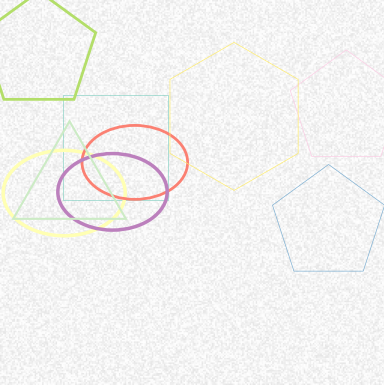[{"shape": "square", "thickness": 0.5, "radius": 0.68, "center": [0.299, 0.616]}, {"shape": "oval", "thickness": 2.5, "radius": 0.79, "center": [0.167, 0.499]}, {"shape": "oval", "thickness": 2, "radius": 0.69, "center": [0.35, 0.578]}, {"shape": "pentagon", "thickness": 0.5, "radius": 0.77, "center": [0.853, 0.42]}, {"shape": "pentagon", "thickness": 2, "radius": 0.77, "center": [0.101, 0.867]}, {"shape": "pentagon", "thickness": 0.5, "radius": 0.76, "center": [0.899, 0.718]}, {"shape": "oval", "thickness": 2.5, "radius": 0.71, "center": [0.292, 0.502]}, {"shape": "triangle", "thickness": 1.5, "radius": 0.84, "center": [0.181, 0.516]}, {"shape": "hexagon", "thickness": 0.5, "radius": 0.96, "center": [0.608, 0.698]}]